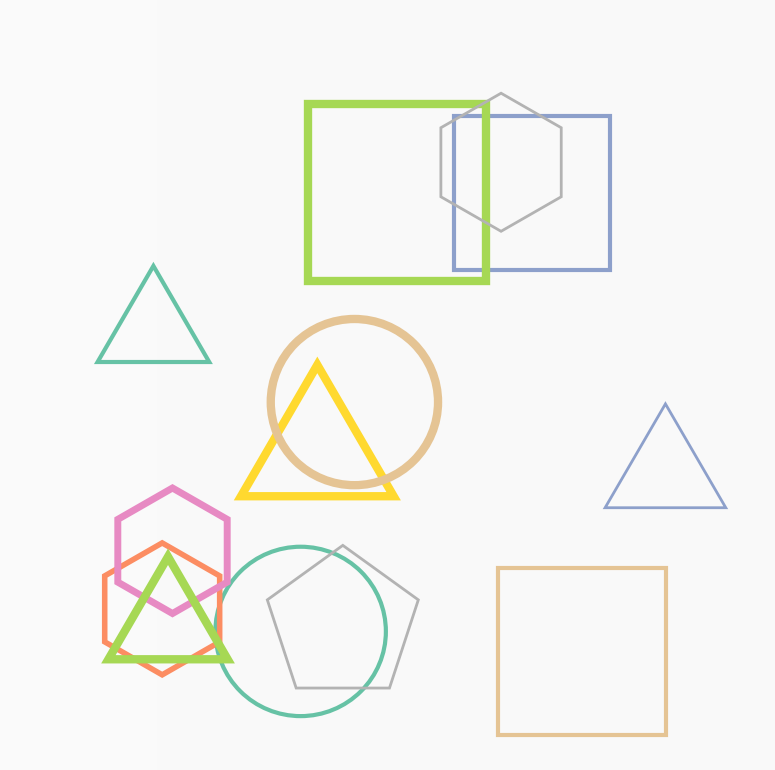[{"shape": "circle", "thickness": 1.5, "radius": 0.55, "center": [0.388, 0.18]}, {"shape": "triangle", "thickness": 1.5, "radius": 0.42, "center": [0.198, 0.571]}, {"shape": "hexagon", "thickness": 2, "radius": 0.43, "center": [0.209, 0.209]}, {"shape": "square", "thickness": 1.5, "radius": 0.5, "center": [0.687, 0.749]}, {"shape": "triangle", "thickness": 1, "radius": 0.45, "center": [0.859, 0.386]}, {"shape": "hexagon", "thickness": 2.5, "radius": 0.41, "center": [0.223, 0.285]}, {"shape": "triangle", "thickness": 3, "radius": 0.44, "center": [0.217, 0.188]}, {"shape": "square", "thickness": 3, "radius": 0.57, "center": [0.512, 0.75]}, {"shape": "triangle", "thickness": 3, "radius": 0.57, "center": [0.409, 0.412]}, {"shape": "circle", "thickness": 3, "radius": 0.54, "center": [0.457, 0.478]}, {"shape": "square", "thickness": 1.5, "radius": 0.54, "center": [0.751, 0.154]}, {"shape": "hexagon", "thickness": 1, "radius": 0.45, "center": [0.647, 0.789]}, {"shape": "pentagon", "thickness": 1, "radius": 0.51, "center": [0.442, 0.189]}]